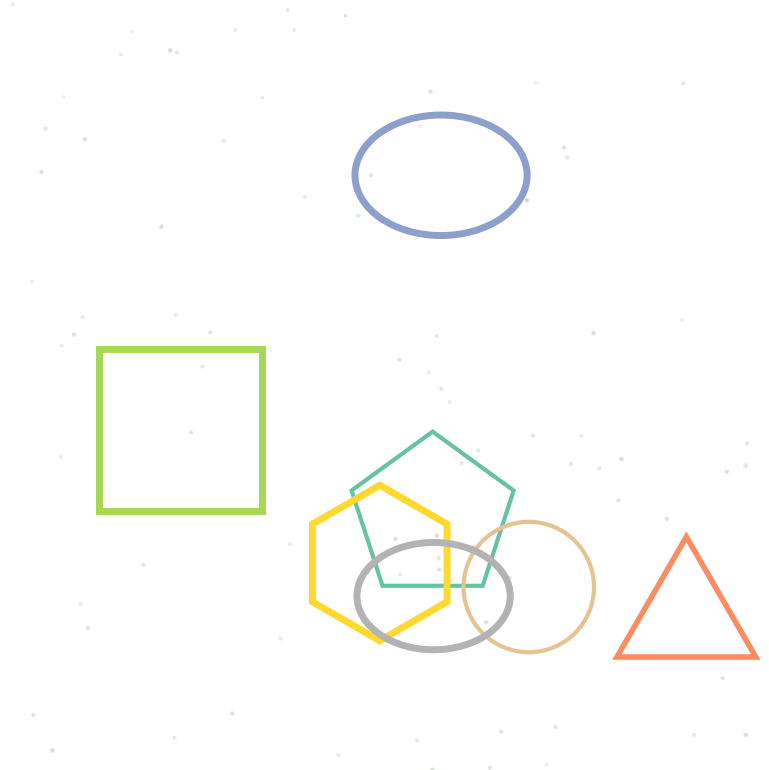[{"shape": "pentagon", "thickness": 1.5, "radius": 0.55, "center": [0.562, 0.329]}, {"shape": "triangle", "thickness": 2, "radius": 0.52, "center": [0.891, 0.199]}, {"shape": "oval", "thickness": 2.5, "radius": 0.56, "center": [0.573, 0.772]}, {"shape": "square", "thickness": 2.5, "radius": 0.53, "center": [0.235, 0.442]}, {"shape": "hexagon", "thickness": 2.5, "radius": 0.5, "center": [0.493, 0.269]}, {"shape": "circle", "thickness": 1.5, "radius": 0.42, "center": [0.687, 0.238]}, {"shape": "oval", "thickness": 2.5, "radius": 0.5, "center": [0.563, 0.226]}]